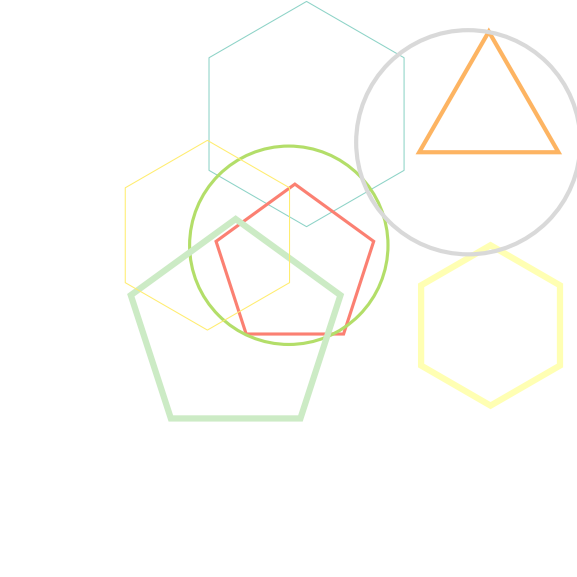[{"shape": "hexagon", "thickness": 0.5, "radius": 0.98, "center": [0.531, 0.802]}, {"shape": "hexagon", "thickness": 3, "radius": 0.69, "center": [0.849, 0.436]}, {"shape": "pentagon", "thickness": 1.5, "radius": 0.72, "center": [0.511, 0.537]}, {"shape": "triangle", "thickness": 2, "radius": 0.7, "center": [0.846, 0.805]}, {"shape": "circle", "thickness": 1.5, "radius": 0.86, "center": [0.5, 0.574]}, {"shape": "circle", "thickness": 2, "radius": 0.97, "center": [0.811, 0.753]}, {"shape": "pentagon", "thickness": 3, "radius": 0.95, "center": [0.408, 0.429]}, {"shape": "hexagon", "thickness": 0.5, "radius": 0.82, "center": [0.359, 0.592]}]